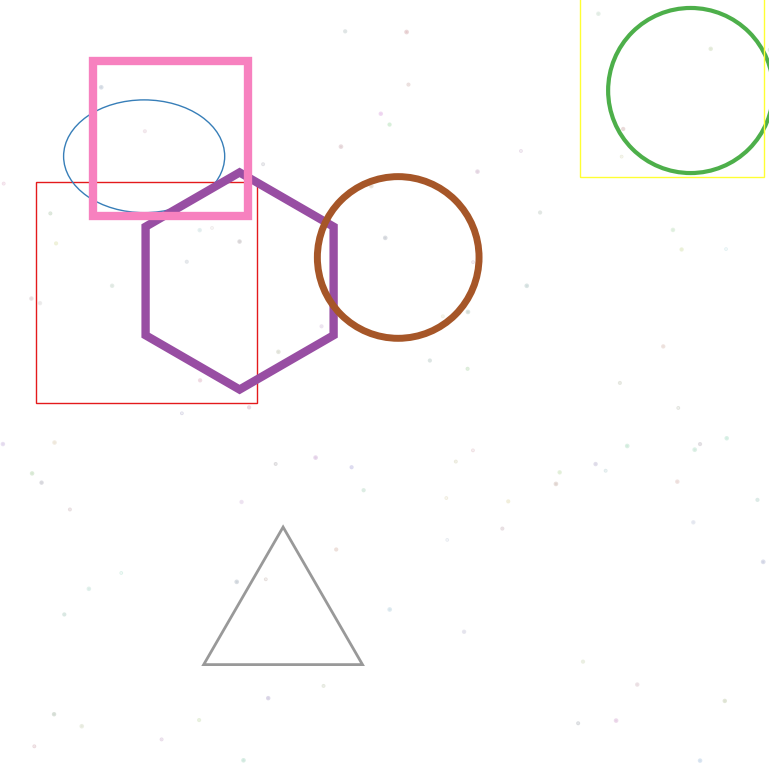[{"shape": "square", "thickness": 0.5, "radius": 0.72, "center": [0.19, 0.621]}, {"shape": "oval", "thickness": 0.5, "radius": 0.52, "center": [0.187, 0.797]}, {"shape": "circle", "thickness": 1.5, "radius": 0.54, "center": [0.897, 0.882]}, {"shape": "hexagon", "thickness": 3, "radius": 0.7, "center": [0.311, 0.635]}, {"shape": "square", "thickness": 0.5, "radius": 0.6, "center": [0.873, 0.89]}, {"shape": "circle", "thickness": 2.5, "radius": 0.52, "center": [0.517, 0.666]}, {"shape": "square", "thickness": 3, "radius": 0.51, "center": [0.221, 0.82]}, {"shape": "triangle", "thickness": 1, "radius": 0.6, "center": [0.368, 0.196]}]